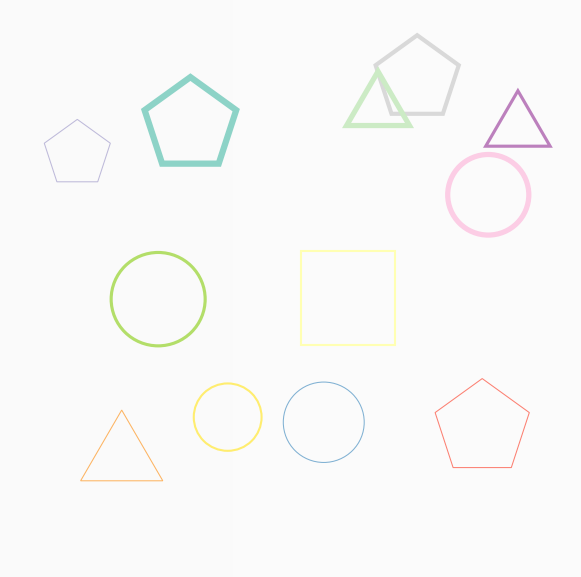[{"shape": "pentagon", "thickness": 3, "radius": 0.41, "center": [0.328, 0.783]}, {"shape": "square", "thickness": 1, "radius": 0.41, "center": [0.599, 0.483]}, {"shape": "pentagon", "thickness": 0.5, "radius": 0.3, "center": [0.133, 0.733]}, {"shape": "pentagon", "thickness": 0.5, "radius": 0.43, "center": [0.83, 0.258]}, {"shape": "circle", "thickness": 0.5, "radius": 0.35, "center": [0.557, 0.268]}, {"shape": "triangle", "thickness": 0.5, "radius": 0.41, "center": [0.209, 0.207]}, {"shape": "circle", "thickness": 1.5, "radius": 0.4, "center": [0.272, 0.481]}, {"shape": "circle", "thickness": 2.5, "radius": 0.35, "center": [0.84, 0.662]}, {"shape": "pentagon", "thickness": 2, "radius": 0.38, "center": [0.718, 0.863]}, {"shape": "triangle", "thickness": 1.5, "radius": 0.32, "center": [0.891, 0.778]}, {"shape": "triangle", "thickness": 2.5, "radius": 0.31, "center": [0.65, 0.813]}, {"shape": "circle", "thickness": 1, "radius": 0.29, "center": [0.392, 0.277]}]